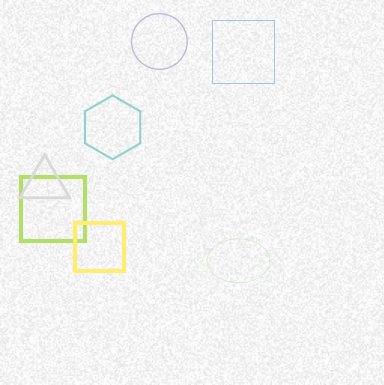[{"shape": "hexagon", "thickness": 1.5, "radius": 0.41, "center": [0.292, 0.669]}, {"shape": "circle", "thickness": 1, "radius": 0.36, "center": [0.414, 0.892]}, {"shape": "square", "thickness": 0.5, "radius": 0.41, "center": [0.631, 0.866]}, {"shape": "square", "thickness": 3, "radius": 0.42, "center": [0.138, 0.458]}, {"shape": "triangle", "thickness": 2, "radius": 0.37, "center": [0.116, 0.524]}, {"shape": "oval", "thickness": 0.5, "radius": 0.41, "center": [0.62, 0.323]}, {"shape": "square", "thickness": 3, "radius": 0.31, "center": [0.258, 0.359]}]